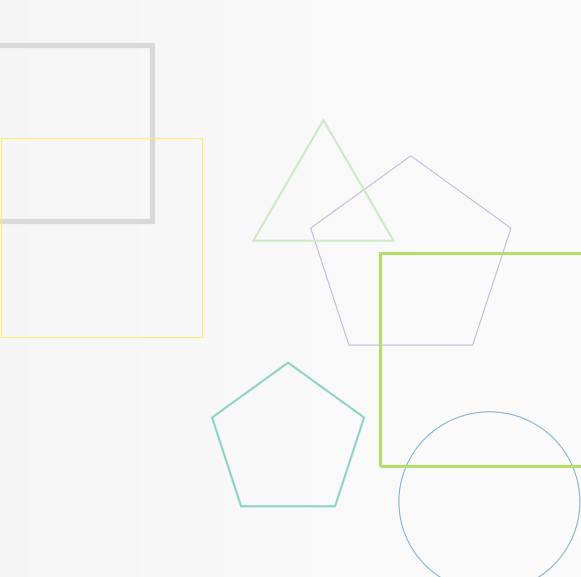[{"shape": "pentagon", "thickness": 1, "radius": 0.69, "center": [0.496, 0.234]}, {"shape": "pentagon", "thickness": 0.5, "radius": 0.91, "center": [0.707, 0.548]}, {"shape": "circle", "thickness": 0.5, "radius": 0.78, "center": [0.842, 0.13]}, {"shape": "square", "thickness": 1.5, "radius": 0.92, "center": [0.839, 0.377]}, {"shape": "square", "thickness": 2.5, "radius": 0.76, "center": [0.108, 0.768]}, {"shape": "triangle", "thickness": 1, "radius": 0.7, "center": [0.556, 0.652]}, {"shape": "square", "thickness": 0.5, "radius": 0.86, "center": [0.175, 0.588]}]